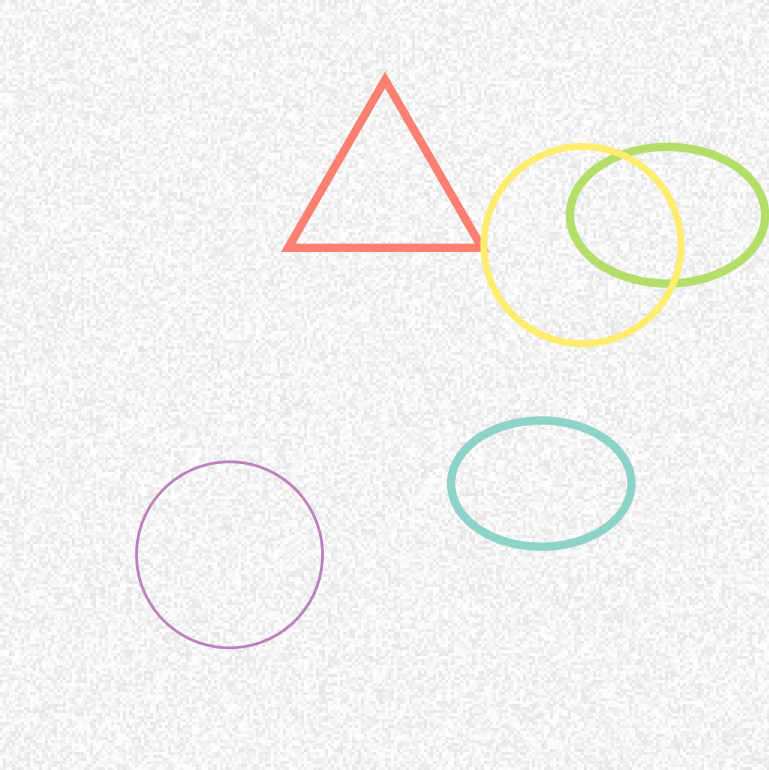[{"shape": "oval", "thickness": 3, "radius": 0.59, "center": [0.703, 0.372]}, {"shape": "triangle", "thickness": 3, "radius": 0.73, "center": [0.5, 0.751]}, {"shape": "oval", "thickness": 3, "radius": 0.63, "center": [0.867, 0.721]}, {"shape": "circle", "thickness": 1, "radius": 0.6, "center": [0.298, 0.279]}, {"shape": "circle", "thickness": 2.5, "radius": 0.64, "center": [0.756, 0.682]}]